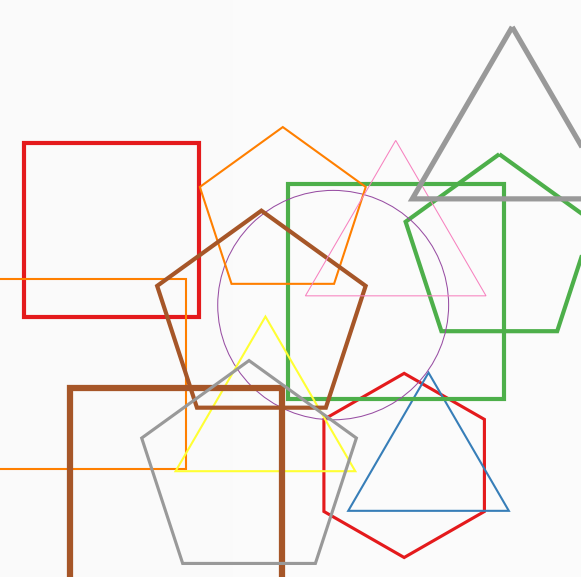[{"shape": "square", "thickness": 2, "radius": 0.75, "center": [0.192, 0.601]}, {"shape": "hexagon", "thickness": 1.5, "radius": 0.8, "center": [0.695, 0.193]}, {"shape": "triangle", "thickness": 1, "radius": 0.8, "center": [0.737, 0.194]}, {"shape": "pentagon", "thickness": 2, "radius": 0.85, "center": [0.859, 0.563]}, {"shape": "square", "thickness": 2, "radius": 0.93, "center": [0.682, 0.494]}, {"shape": "circle", "thickness": 0.5, "radius": 0.99, "center": [0.573, 0.471]}, {"shape": "square", "thickness": 1, "radius": 0.82, "center": [0.157, 0.351]}, {"shape": "pentagon", "thickness": 1, "radius": 0.75, "center": [0.487, 0.629]}, {"shape": "triangle", "thickness": 1, "radius": 0.89, "center": [0.457, 0.272]}, {"shape": "pentagon", "thickness": 2, "radius": 0.94, "center": [0.45, 0.446]}, {"shape": "square", "thickness": 3, "radius": 0.91, "center": [0.303, 0.145]}, {"shape": "triangle", "thickness": 0.5, "radius": 0.9, "center": [0.681, 0.577]}, {"shape": "pentagon", "thickness": 1.5, "radius": 0.97, "center": [0.428, 0.181]}, {"shape": "triangle", "thickness": 2.5, "radius": 0.99, "center": [0.881, 0.754]}]